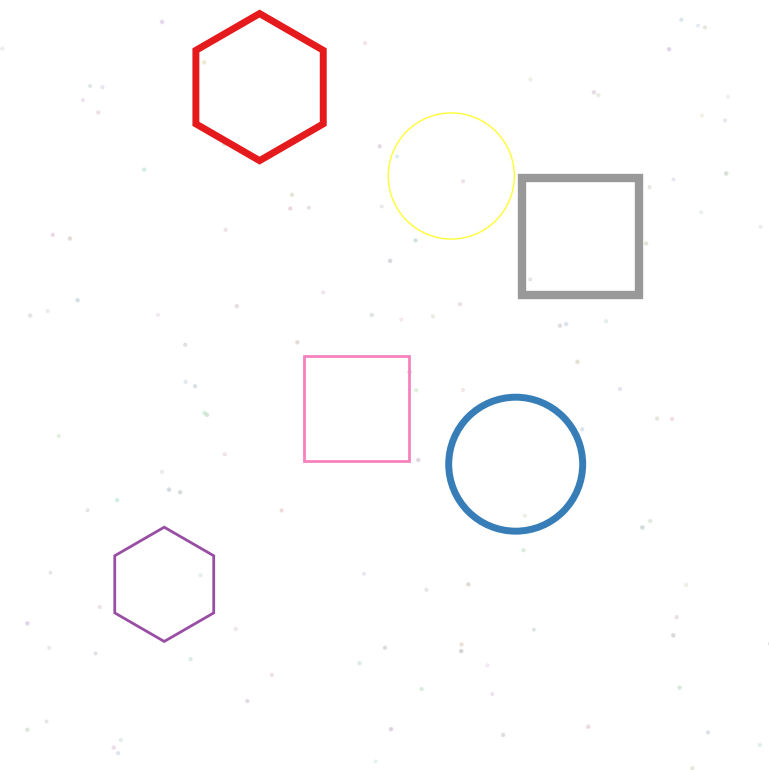[{"shape": "hexagon", "thickness": 2.5, "radius": 0.48, "center": [0.337, 0.887]}, {"shape": "circle", "thickness": 2.5, "radius": 0.43, "center": [0.67, 0.397]}, {"shape": "hexagon", "thickness": 1, "radius": 0.37, "center": [0.213, 0.241]}, {"shape": "circle", "thickness": 0.5, "radius": 0.41, "center": [0.586, 0.771]}, {"shape": "square", "thickness": 1, "radius": 0.34, "center": [0.463, 0.47]}, {"shape": "square", "thickness": 3, "radius": 0.38, "center": [0.754, 0.693]}]